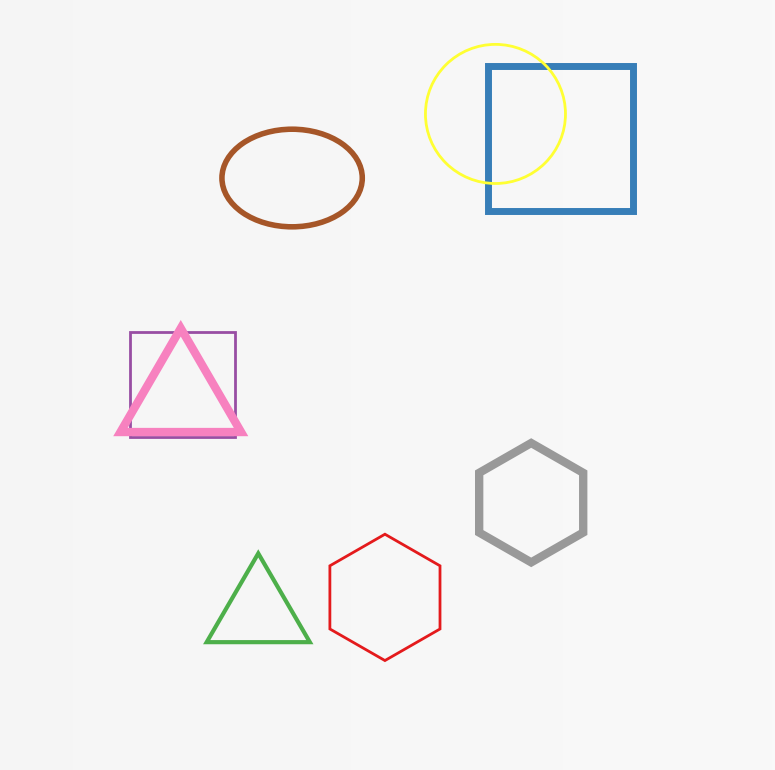[{"shape": "hexagon", "thickness": 1, "radius": 0.41, "center": [0.497, 0.224]}, {"shape": "square", "thickness": 2.5, "radius": 0.47, "center": [0.723, 0.82]}, {"shape": "triangle", "thickness": 1.5, "radius": 0.38, "center": [0.333, 0.204]}, {"shape": "square", "thickness": 1, "radius": 0.34, "center": [0.236, 0.5]}, {"shape": "circle", "thickness": 1, "radius": 0.45, "center": [0.639, 0.852]}, {"shape": "oval", "thickness": 2, "radius": 0.45, "center": [0.377, 0.769]}, {"shape": "triangle", "thickness": 3, "radius": 0.45, "center": [0.233, 0.484]}, {"shape": "hexagon", "thickness": 3, "radius": 0.39, "center": [0.685, 0.347]}]